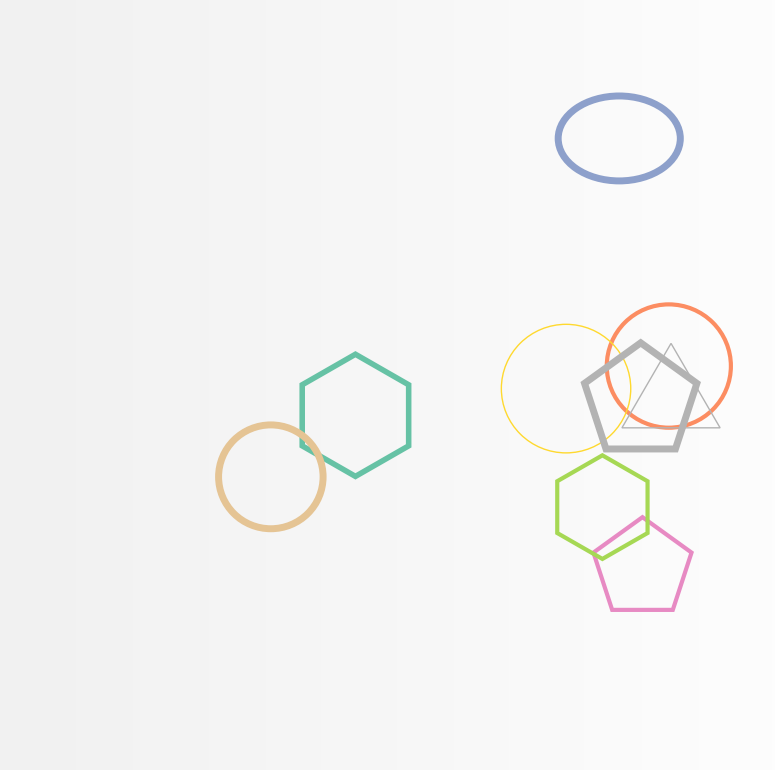[{"shape": "hexagon", "thickness": 2, "radius": 0.4, "center": [0.459, 0.461]}, {"shape": "circle", "thickness": 1.5, "radius": 0.4, "center": [0.863, 0.525]}, {"shape": "oval", "thickness": 2.5, "radius": 0.39, "center": [0.799, 0.82]}, {"shape": "pentagon", "thickness": 1.5, "radius": 0.33, "center": [0.829, 0.262]}, {"shape": "hexagon", "thickness": 1.5, "radius": 0.34, "center": [0.777, 0.341]}, {"shape": "circle", "thickness": 0.5, "radius": 0.42, "center": [0.73, 0.495]}, {"shape": "circle", "thickness": 2.5, "radius": 0.34, "center": [0.349, 0.381]}, {"shape": "pentagon", "thickness": 2.5, "radius": 0.38, "center": [0.827, 0.479]}, {"shape": "triangle", "thickness": 0.5, "radius": 0.37, "center": [0.866, 0.481]}]